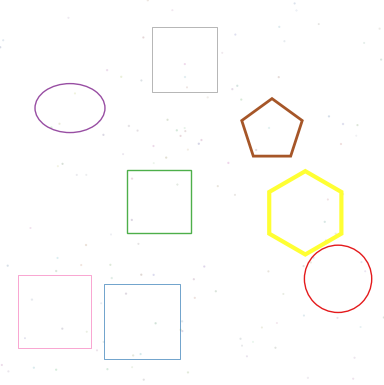[{"shape": "circle", "thickness": 1, "radius": 0.44, "center": [0.878, 0.276]}, {"shape": "square", "thickness": 0.5, "radius": 0.49, "center": [0.369, 0.165]}, {"shape": "square", "thickness": 1, "radius": 0.41, "center": [0.413, 0.477]}, {"shape": "oval", "thickness": 1, "radius": 0.45, "center": [0.182, 0.719]}, {"shape": "hexagon", "thickness": 3, "radius": 0.54, "center": [0.793, 0.447]}, {"shape": "pentagon", "thickness": 2, "radius": 0.41, "center": [0.706, 0.661]}, {"shape": "square", "thickness": 0.5, "radius": 0.47, "center": [0.141, 0.19]}, {"shape": "square", "thickness": 0.5, "radius": 0.42, "center": [0.478, 0.845]}]